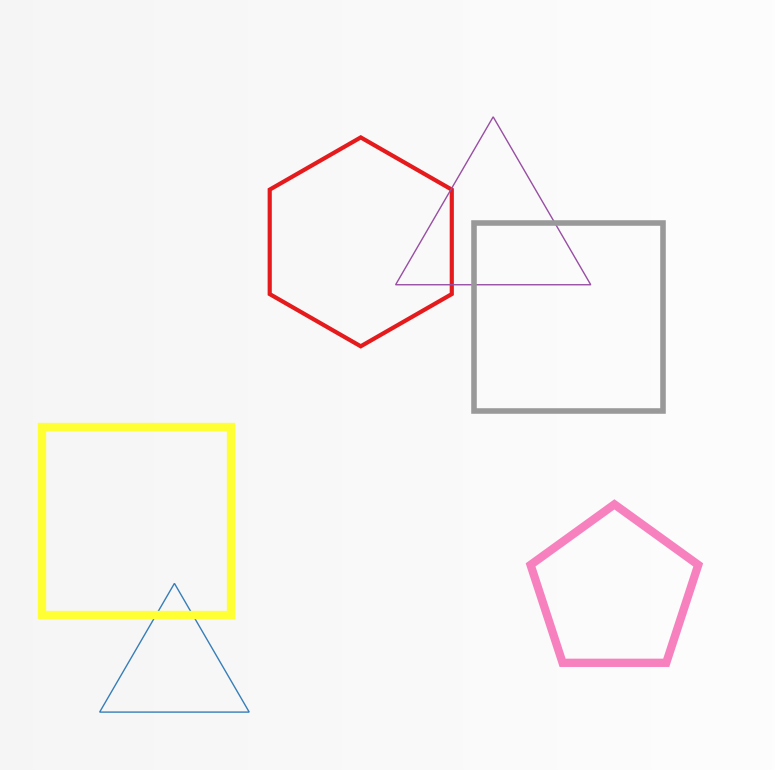[{"shape": "hexagon", "thickness": 1.5, "radius": 0.68, "center": [0.465, 0.686]}, {"shape": "triangle", "thickness": 0.5, "radius": 0.56, "center": [0.225, 0.131]}, {"shape": "triangle", "thickness": 0.5, "radius": 0.73, "center": [0.636, 0.703]}, {"shape": "square", "thickness": 3, "radius": 0.61, "center": [0.176, 0.324]}, {"shape": "pentagon", "thickness": 3, "radius": 0.57, "center": [0.793, 0.231]}, {"shape": "square", "thickness": 2, "radius": 0.61, "center": [0.734, 0.588]}]